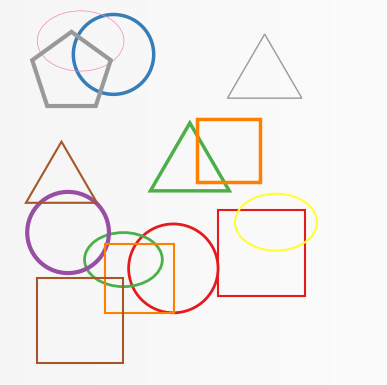[{"shape": "circle", "thickness": 2, "radius": 0.58, "center": [0.447, 0.303]}, {"shape": "square", "thickness": 1.5, "radius": 0.56, "center": [0.674, 0.343]}, {"shape": "circle", "thickness": 2.5, "radius": 0.52, "center": [0.293, 0.859]}, {"shape": "triangle", "thickness": 2.5, "radius": 0.59, "center": [0.49, 0.563]}, {"shape": "oval", "thickness": 2, "radius": 0.5, "center": [0.319, 0.326]}, {"shape": "circle", "thickness": 3, "radius": 0.53, "center": [0.176, 0.396]}, {"shape": "square", "thickness": 2.5, "radius": 0.41, "center": [0.589, 0.61]}, {"shape": "square", "thickness": 1.5, "radius": 0.45, "center": [0.36, 0.276]}, {"shape": "oval", "thickness": 1.5, "radius": 0.53, "center": [0.712, 0.423]}, {"shape": "square", "thickness": 1.5, "radius": 0.55, "center": [0.207, 0.167]}, {"shape": "triangle", "thickness": 1.5, "radius": 0.53, "center": [0.159, 0.526]}, {"shape": "oval", "thickness": 0.5, "radius": 0.56, "center": [0.208, 0.894]}, {"shape": "triangle", "thickness": 1, "radius": 0.55, "center": [0.683, 0.801]}, {"shape": "pentagon", "thickness": 3, "radius": 0.53, "center": [0.184, 0.811]}]